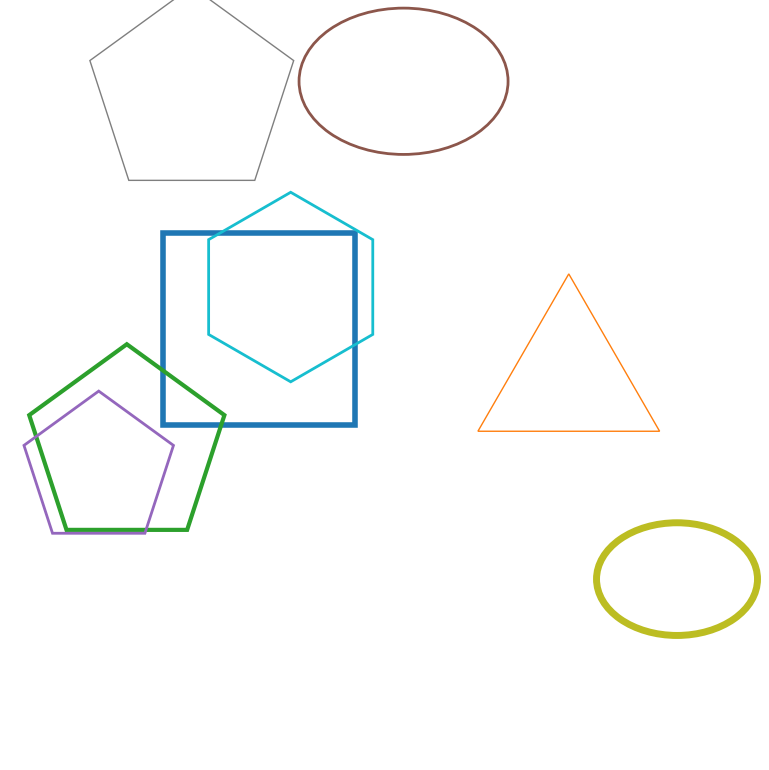[{"shape": "square", "thickness": 2, "radius": 0.62, "center": [0.336, 0.573]}, {"shape": "triangle", "thickness": 0.5, "radius": 0.68, "center": [0.739, 0.508]}, {"shape": "pentagon", "thickness": 1.5, "radius": 0.67, "center": [0.165, 0.42]}, {"shape": "pentagon", "thickness": 1, "radius": 0.51, "center": [0.128, 0.39]}, {"shape": "oval", "thickness": 1, "radius": 0.68, "center": [0.524, 0.894]}, {"shape": "pentagon", "thickness": 0.5, "radius": 0.7, "center": [0.249, 0.878]}, {"shape": "oval", "thickness": 2.5, "radius": 0.52, "center": [0.879, 0.248]}, {"shape": "hexagon", "thickness": 1, "radius": 0.62, "center": [0.378, 0.627]}]